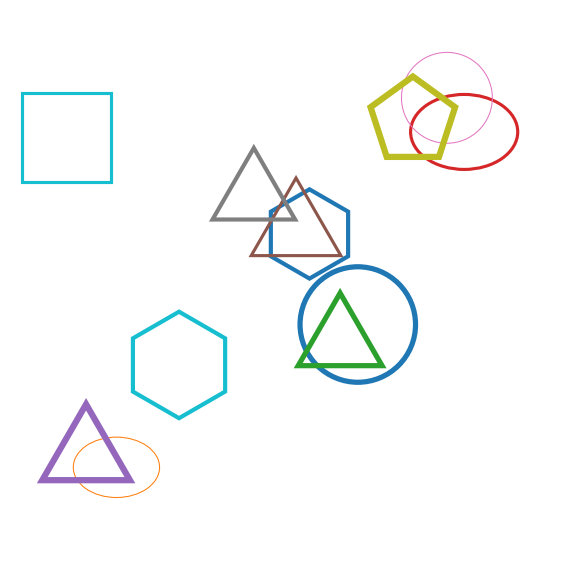[{"shape": "circle", "thickness": 2.5, "radius": 0.5, "center": [0.62, 0.437]}, {"shape": "hexagon", "thickness": 2, "radius": 0.39, "center": [0.536, 0.594]}, {"shape": "oval", "thickness": 0.5, "radius": 0.37, "center": [0.202, 0.19]}, {"shape": "triangle", "thickness": 2.5, "radius": 0.42, "center": [0.589, 0.408]}, {"shape": "oval", "thickness": 1.5, "radius": 0.46, "center": [0.804, 0.771]}, {"shape": "triangle", "thickness": 3, "radius": 0.44, "center": [0.149, 0.211]}, {"shape": "triangle", "thickness": 1.5, "radius": 0.45, "center": [0.513, 0.601]}, {"shape": "circle", "thickness": 0.5, "radius": 0.39, "center": [0.774, 0.83]}, {"shape": "triangle", "thickness": 2, "radius": 0.41, "center": [0.44, 0.66]}, {"shape": "pentagon", "thickness": 3, "radius": 0.38, "center": [0.715, 0.79]}, {"shape": "square", "thickness": 1.5, "radius": 0.38, "center": [0.115, 0.761]}, {"shape": "hexagon", "thickness": 2, "radius": 0.46, "center": [0.31, 0.367]}]